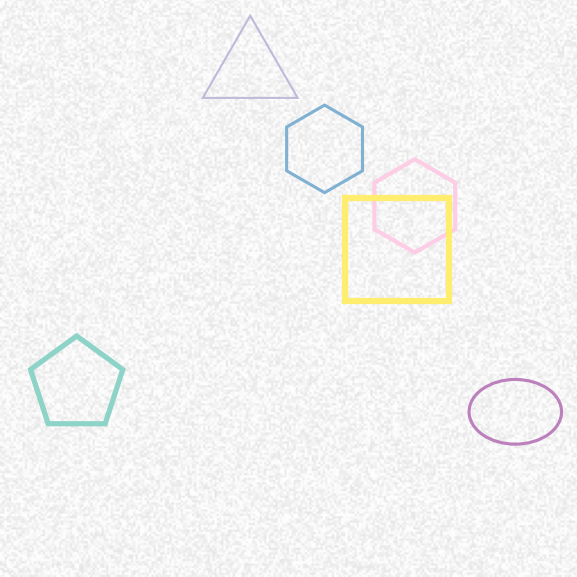[{"shape": "pentagon", "thickness": 2.5, "radius": 0.42, "center": [0.133, 0.333]}, {"shape": "triangle", "thickness": 1, "radius": 0.47, "center": [0.433, 0.877]}, {"shape": "hexagon", "thickness": 1.5, "radius": 0.38, "center": [0.562, 0.741]}, {"shape": "hexagon", "thickness": 2, "radius": 0.4, "center": [0.718, 0.643]}, {"shape": "oval", "thickness": 1.5, "radius": 0.4, "center": [0.892, 0.286]}, {"shape": "square", "thickness": 3, "radius": 0.45, "center": [0.687, 0.567]}]